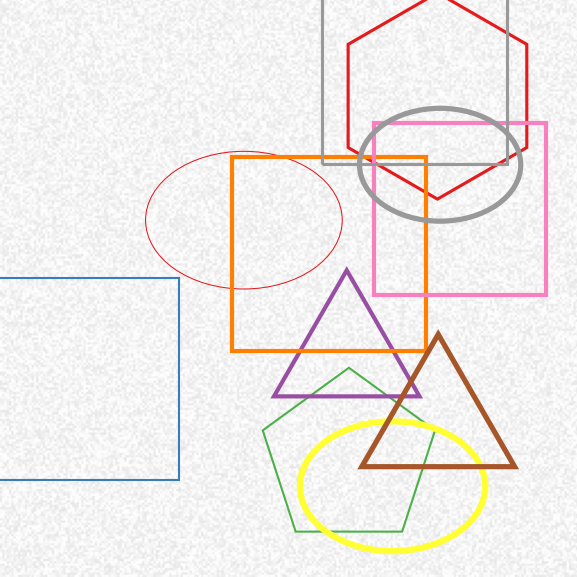[{"shape": "hexagon", "thickness": 1.5, "radius": 0.89, "center": [0.758, 0.833]}, {"shape": "oval", "thickness": 0.5, "radius": 0.85, "center": [0.422, 0.618]}, {"shape": "square", "thickness": 1, "radius": 0.87, "center": [0.135, 0.343]}, {"shape": "pentagon", "thickness": 1, "radius": 0.78, "center": [0.604, 0.205]}, {"shape": "triangle", "thickness": 2, "radius": 0.73, "center": [0.6, 0.386]}, {"shape": "square", "thickness": 2, "radius": 0.84, "center": [0.57, 0.559]}, {"shape": "oval", "thickness": 3, "radius": 0.8, "center": [0.68, 0.157]}, {"shape": "triangle", "thickness": 2.5, "radius": 0.76, "center": [0.759, 0.267]}, {"shape": "square", "thickness": 2, "radius": 0.75, "center": [0.796, 0.637]}, {"shape": "oval", "thickness": 2.5, "radius": 0.7, "center": [0.762, 0.714]}, {"shape": "square", "thickness": 1.5, "radius": 0.8, "center": [0.717, 0.876]}]